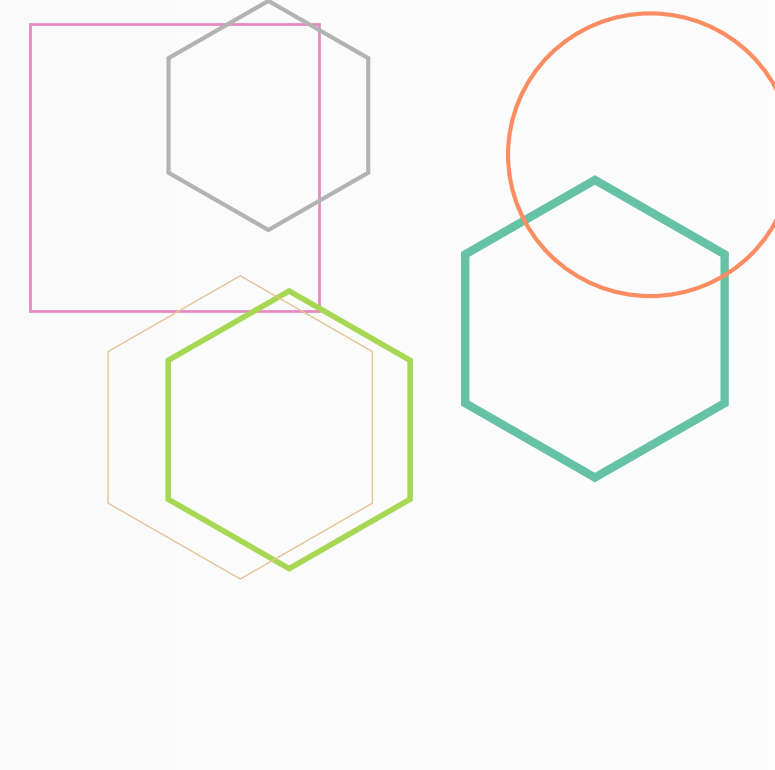[{"shape": "hexagon", "thickness": 3, "radius": 0.97, "center": [0.768, 0.573]}, {"shape": "circle", "thickness": 1.5, "radius": 0.92, "center": [0.839, 0.799]}, {"shape": "square", "thickness": 1, "radius": 0.93, "center": [0.225, 0.782]}, {"shape": "hexagon", "thickness": 2, "radius": 0.9, "center": [0.373, 0.442]}, {"shape": "hexagon", "thickness": 0.5, "radius": 0.98, "center": [0.31, 0.445]}, {"shape": "hexagon", "thickness": 1.5, "radius": 0.74, "center": [0.346, 0.85]}]